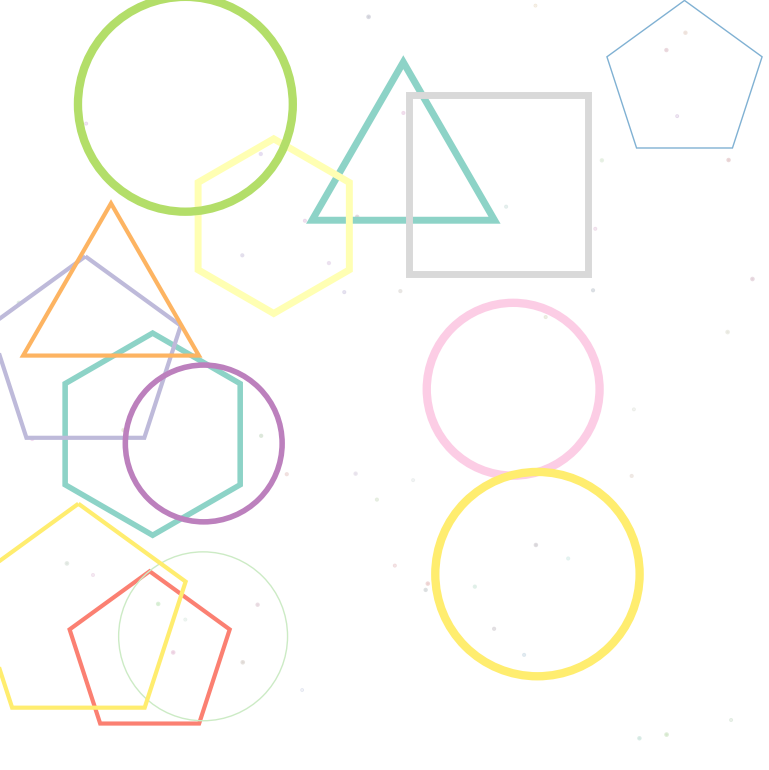[{"shape": "triangle", "thickness": 2.5, "radius": 0.68, "center": [0.524, 0.782]}, {"shape": "hexagon", "thickness": 2, "radius": 0.66, "center": [0.198, 0.436]}, {"shape": "hexagon", "thickness": 2.5, "radius": 0.57, "center": [0.355, 0.706]}, {"shape": "pentagon", "thickness": 1.5, "radius": 0.65, "center": [0.111, 0.537]}, {"shape": "pentagon", "thickness": 1.5, "radius": 0.55, "center": [0.194, 0.149]}, {"shape": "pentagon", "thickness": 0.5, "radius": 0.53, "center": [0.889, 0.893]}, {"shape": "triangle", "thickness": 1.5, "radius": 0.66, "center": [0.144, 0.604]}, {"shape": "circle", "thickness": 3, "radius": 0.7, "center": [0.241, 0.865]}, {"shape": "circle", "thickness": 3, "radius": 0.56, "center": [0.666, 0.495]}, {"shape": "square", "thickness": 2.5, "radius": 0.58, "center": [0.648, 0.76]}, {"shape": "circle", "thickness": 2, "radius": 0.51, "center": [0.265, 0.424]}, {"shape": "circle", "thickness": 0.5, "radius": 0.55, "center": [0.264, 0.174]}, {"shape": "pentagon", "thickness": 1.5, "radius": 0.73, "center": [0.102, 0.199]}, {"shape": "circle", "thickness": 3, "radius": 0.66, "center": [0.698, 0.254]}]